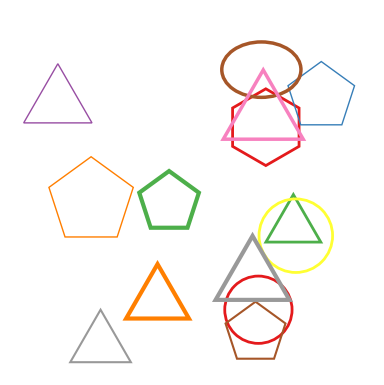[{"shape": "hexagon", "thickness": 2, "radius": 0.5, "center": [0.69, 0.67]}, {"shape": "circle", "thickness": 2, "radius": 0.44, "center": [0.671, 0.195]}, {"shape": "pentagon", "thickness": 1, "radius": 0.45, "center": [0.834, 0.749]}, {"shape": "triangle", "thickness": 2, "radius": 0.41, "center": [0.762, 0.412]}, {"shape": "pentagon", "thickness": 3, "radius": 0.41, "center": [0.439, 0.474]}, {"shape": "triangle", "thickness": 1, "radius": 0.51, "center": [0.15, 0.732]}, {"shape": "triangle", "thickness": 3, "radius": 0.47, "center": [0.409, 0.22]}, {"shape": "pentagon", "thickness": 1, "radius": 0.58, "center": [0.237, 0.478]}, {"shape": "circle", "thickness": 2, "radius": 0.48, "center": [0.768, 0.388]}, {"shape": "pentagon", "thickness": 1.5, "radius": 0.41, "center": [0.664, 0.135]}, {"shape": "oval", "thickness": 2.5, "radius": 0.51, "center": [0.679, 0.819]}, {"shape": "triangle", "thickness": 2.5, "radius": 0.6, "center": [0.684, 0.698]}, {"shape": "triangle", "thickness": 3, "radius": 0.55, "center": [0.656, 0.276]}, {"shape": "triangle", "thickness": 1.5, "radius": 0.45, "center": [0.261, 0.105]}]